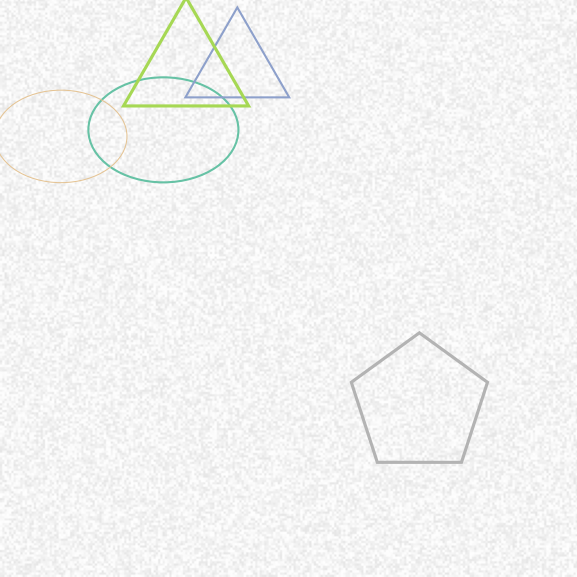[{"shape": "oval", "thickness": 1, "radius": 0.65, "center": [0.283, 0.774]}, {"shape": "triangle", "thickness": 1, "radius": 0.52, "center": [0.411, 0.882]}, {"shape": "triangle", "thickness": 1.5, "radius": 0.63, "center": [0.322, 0.878]}, {"shape": "oval", "thickness": 0.5, "radius": 0.57, "center": [0.105, 0.763]}, {"shape": "pentagon", "thickness": 1.5, "radius": 0.62, "center": [0.726, 0.299]}]